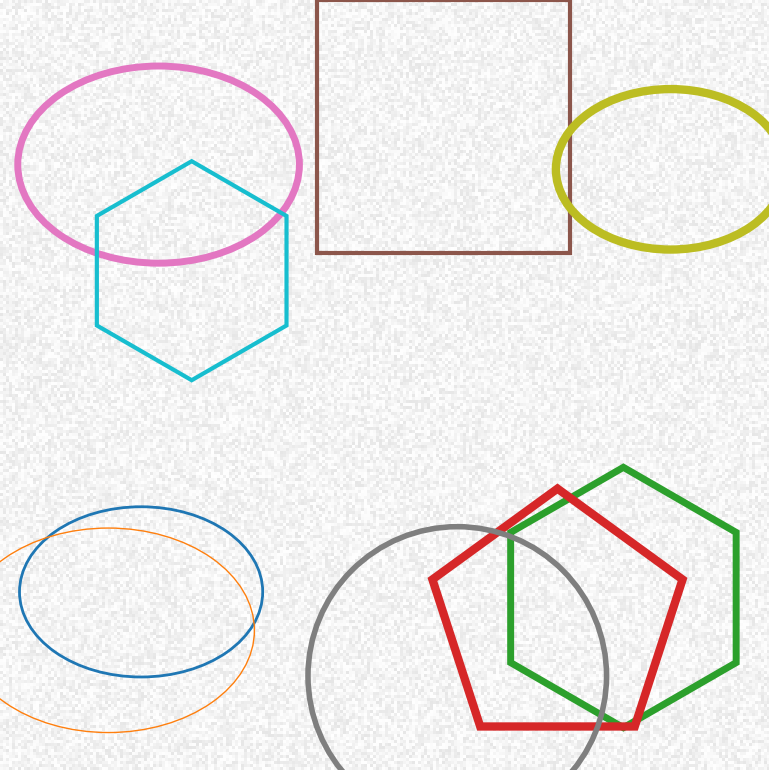[{"shape": "oval", "thickness": 1, "radius": 0.79, "center": [0.183, 0.231]}, {"shape": "oval", "thickness": 0.5, "radius": 0.95, "center": [0.141, 0.181]}, {"shape": "hexagon", "thickness": 2.5, "radius": 0.85, "center": [0.81, 0.224]}, {"shape": "pentagon", "thickness": 3, "radius": 0.85, "center": [0.724, 0.195]}, {"shape": "square", "thickness": 1.5, "radius": 0.82, "center": [0.576, 0.836]}, {"shape": "oval", "thickness": 2.5, "radius": 0.91, "center": [0.206, 0.786]}, {"shape": "circle", "thickness": 2, "radius": 0.97, "center": [0.594, 0.122]}, {"shape": "oval", "thickness": 3, "radius": 0.74, "center": [0.871, 0.78]}, {"shape": "hexagon", "thickness": 1.5, "radius": 0.71, "center": [0.249, 0.648]}]